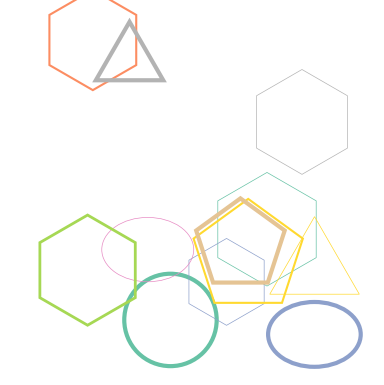[{"shape": "hexagon", "thickness": 0.5, "radius": 0.74, "center": [0.694, 0.405]}, {"shape": "circle", "thickness": 3, "radius": 0.6, "center": [0.443, 0.169]}, {"shape": "hexagon", "thickness": 1.5, "radius": 0.65, "center": [0.241, 0.896]}, {"shape": "oval", "thickness": 3, "radius": 0.6, "center": [0.817, 0.131]}, {"shape": "hexagon", "thickness": 0.5, "radius": 0.56, "center": [0.588, 0.268]}, {"shape": "oval", "thickness": 0.5, "radius": 0.6, "center": [0.384, 0.352]}, {"shape": "hexagon", "thickness": 2, "radius": 0.72, "center": [0.227, 0.298]}, {"shape": "triangle", "thickness": 0.5, "radius": 0.67, "center": [0.817, 0.303]}, {"shape": "pentagon", "thickness": 1.5, "radius": 0.75, "center": [0.645, 0.334]}, {"shape": "pentagon", "thickness": 3, "radius": 0.6, "center": [0.625, 0.364]}, {"shape": "triangle", "thickness": 3, "radius": 0.51, "center": [0.336, 0.842]}, {"shape": "hexagon", "thickness": 0.5, "radius": 0.68, "center": [0.784, 0.683]}]